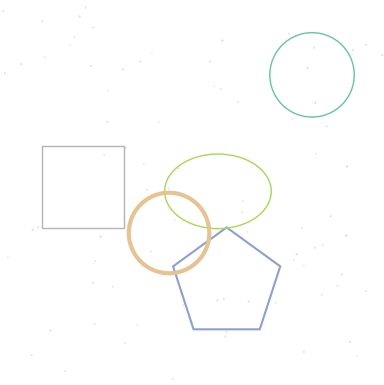[{"shape": "circle", "thickness": 1, "radius": 0.55, "center": [0.81, 0.806]}, {"shape": "pentagon", "thickness": 1.5, "radius": 0.73, "center": [0.589, 0.263]}, {"shape": "oval", "thickness": 1, "radius": 0.69, "center": [0.566, 0.503]}, {"shape": "circle", "thickness": 3, "radius": 0.52, "center": [0.439, 0.395]}, {"shape": "square", "thickness": 1, "radius": 0.53, "center": [0.216, 0.514]}]